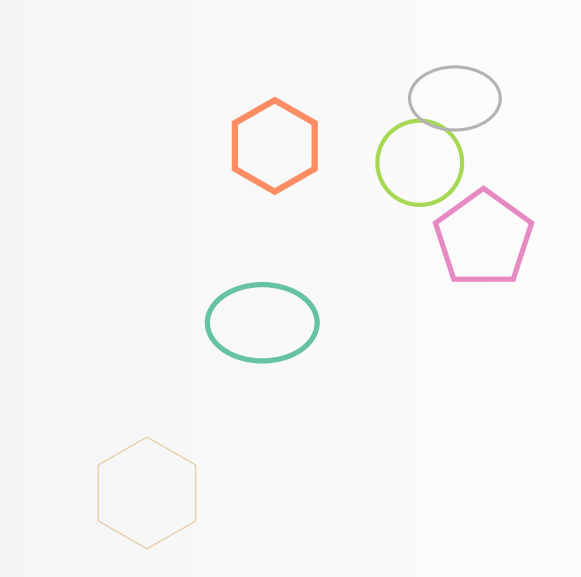[{"shape": "oval", "thickness": 2.5, "radius": 0.47, "center": [0.451, 0.44]}, {"shape": "hexagon", "thickness": 3, "radius": 0.4, "center": [0.473, 0.746]}, {"shape": "pentagon", "thickness": 2.5, "radius": 0.43, "center": [0.832, 0.586]}, {"shape": "circle", "thickness": 2, "radius": 0.36, "center": [0.722, 0.717]}, {"shape": "hexagon", "thickness": 0.5, "radius": 0.48, "center": [0.253, 0.146]}, {"shape": "oval", "thickness": 1.5, "radius": 0.39, "center": [0.783, 0.829]}]